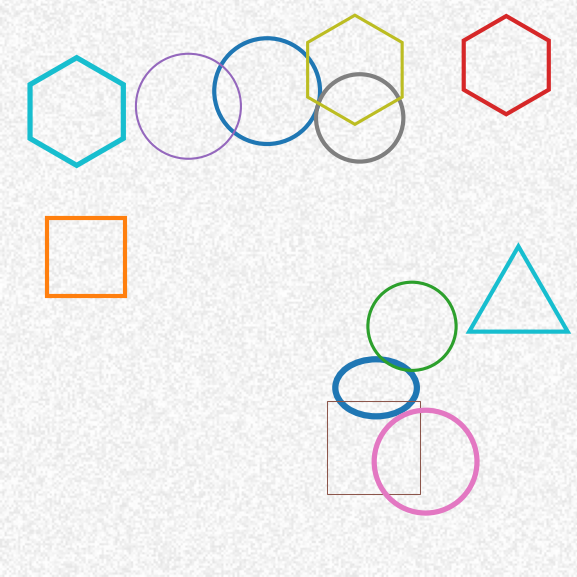[{"shape": "circle", "thickness": 2, "radius": 0.46, "center": [0.463, 0.841]}, {"shape": "oval", "thickness": 3, "radius": 0.35, "center": [0.651, 0.328]}, {"shape": "square", "thickness": 2, "radius": 0.34, "center": [0.149, 0.554]}, {"shape": "circle", "thickness": 1.5, "radius": 0.38, "center": [0.713, 0.434]}, {"shape": "hexagon", "thickness": 2, "radius": 0.43, "center": [0.877, 0.886]}, {"shape": "circle", "thickness": 1, "radius": 0.45, "center": [0.326, 0.815]}, {"shape": "square", "thickness": 0.5, "radius": 0.41, "center": [0.647, 0.224]}, {"shape": "circle", "thickness": 2.5, "radius": 0.45, "center": [0.737, 0.2]}, {"shape": "circle", "thickness": 2, "radius": 0.38, "center": [0.623, 0.795]}, {"shape": "hexagon", "thickness": 1.5, "radius": 0.47, "center": [0.615, 0.878]}, {"shape": "hexagon", "thickness": 2.5, "radius": 0.47, "center": [0.133, 0.806]}, {"shape": "triangle", "thickness": 2, "radius": 0.49, "center": [0.898, 0.474]}]